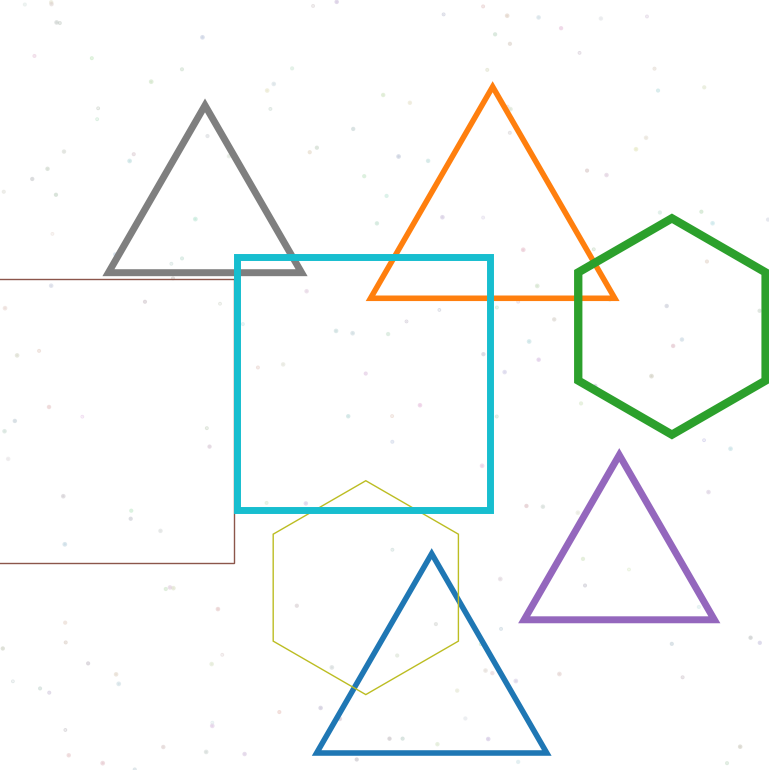[{"shape": "triangle", "thickness": 2, "radius": 0.86, "center": [0.561, 0.108]}, {"shape": "triangle", "thickness": 2, "radius": 0.92, "center": [0.64, 0.704]}, {"shape": "hexagon", "thickness": 3, "radius": 0.7, "center": [0.873, 0.576]}, {"shape": "triangle", "thickness": 2.5, "radius": 0.71, "center": [0.804, 0.266]}, {"shape": "square", "thickness": 0.5, "radius": 0.92, "center": [0.119, 0.453]}, {"shape": "triangle", "thickness": 2.5, "radius": 0.72, "center": [0.266, 0.718]}, {"shape": "hexagon", "thickness": 0.5, "radius": 0.69, "center": [0.475, 0.237]}, {"shape": "square", "thickness": 2.5, "radius": 0.82, "center": [0.472, 0.502]}]